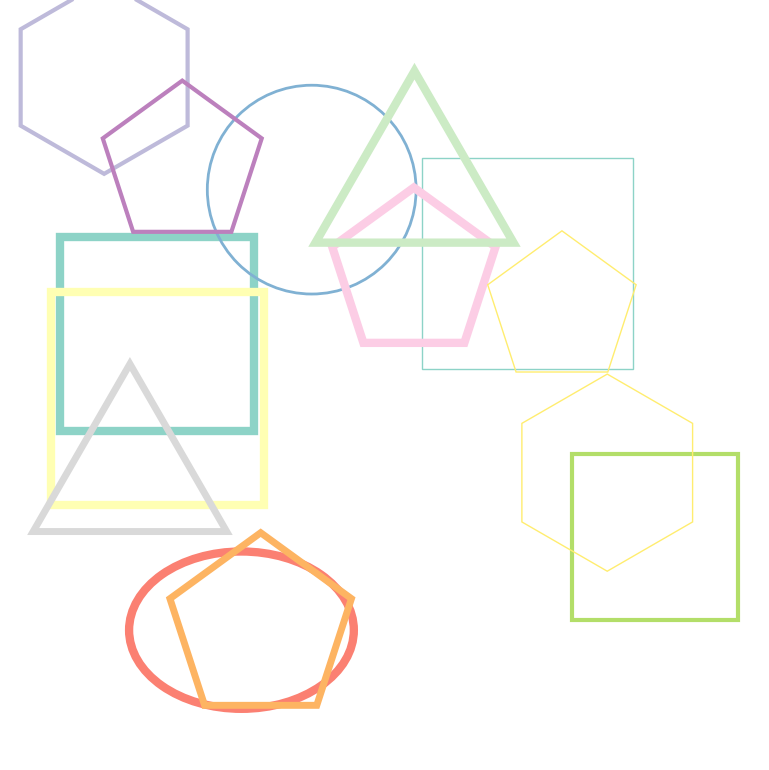[{"shape": "square", "thickness": 0.5, "radius": 0.68, "center": [0.685, 0.658]}, {"shape": "square", "thickness": 3, "radius": 0.63, "center": [0.204, 0.566]}, {"shape": "square", "thickness": 3, "radius": 0.69, "center": [0.205, 0.483]}, {"shape": "hexagon", "thickness": 1.5, "radius": 0.63, "center": [0.135, 0.899]}, {"shape": "oval", "thickness": 3, "radius": 0.73, "center": [0.314, 0.182]}, {"shape": "circle", "thickness": 1, "radius": 0.68, "center": [0.405, 0.754]}, {"shape": "pentagon", "thickness": 2.5, "radius": 0.62, "center": [0.339, 0.184]}, {"shape": "square", "thickness": 1.5, "radius": 0.54, "center": [0.85, 0.303]}, {"shape": "pentagon", "thickness": 3, "radius": 0.56, "center": [0.538, 0.645]}, {"shape": "triangle", "thickness": 2.5, "radius": 0.73, "center": [0.169, 0.382]}, {"shape": "pentagon", "thickness": 1.5, "radius": 0.54, "center": [0.237, 0.787]}, {"shape": "triangle", "thickness": 3, "radius": 0.74, "center": [0.538, 0.759]}, {"shape": "pentagon", "thickness": 0.5, "radius": 0.51, "center": [0.73, 0.599]}, {"shape": "hexagon", "thickness": 0.5, "radius": 0.64, "center": [0.789, 0.386]}]